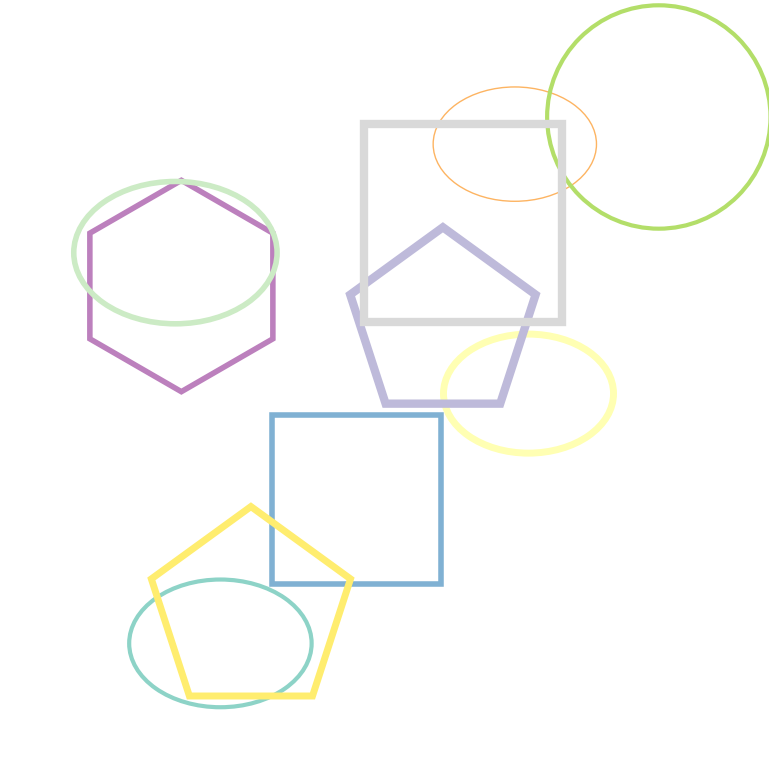[{"shape": "oval", "thickness": 1.5, "radius": 0.59, "center": [0.286, 0.164]}, {"shape": "oval", "thickness": 2.5, "radius": 0.55, "center": [0.686, 0.489]}, {"shape": "pentagon", "thickness": 3, "radius": 0.63, "center": [0.575, 0.578]}, {"shape": "square", "thickness": 2, "radius": 0.55, "center": [0.463, 0.351]}, {"shape": "oval", "thickness": 0.5, "radius": 0.53, "center": [0.669, 0.813]}, {"shape": "circle", "thickness": 1.5, "radius": 0.73, "center": [0.856, 0.848]}, {"shape": "square", "thickness": 3, "radius": 0.64, "center": [0.602, 0.71]}, {"shape": "hexagon", "thickness": 2, "radius": 0.69, "center": [0.236, 0.629]}, {"shape": "oval", "thickness": 2, "radius": 0.66, "center": [0.228, 0.672]}, {"shape": "pentagon", "thickness": 2.5, "radius": 0.68, "center": [0.326, 0.206]}]